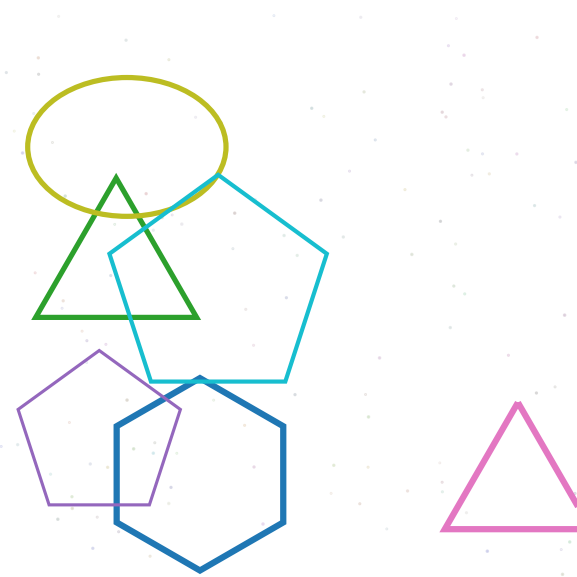[{"shape": "hexagon", "thickness": 3, "radius": 0.83, "center": [0.346, 0.178]}, {"shape": "triangle", "thickness": 2.5, "radius": 0.8, "center": [0.201, 0.53]}, {"shape": "pentagon", "thickness": 1.5, "radius": 0.74, "center": [0.172, 0.244]}, {"shape": "triangle", "thickness": 3, "radius": 0.73, "center": [0.897, 0.156]}, {"shape": "oval", "thickness": 2.5, "radius": 0.86, "center": [0.22, 0.745]}, {"shape": "pentagon", "thickness": 2, "radius": 0.99, "center": [0.378, 0.499]}]